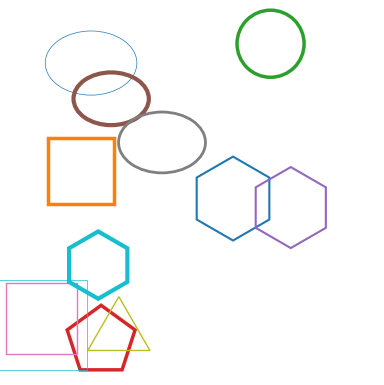[{"shape": "oval", "thickness": 0.5, "radius": 0.6, "center": [0.237, 0.836]}, {"shape": "hexagon", "thickness": 1.5, "radius": 0.54, "center": [0.605, 0.484]}, {"shape": "square", "thickness": 2.5, "radius": 0.43, "center": [0.21, 0.556]}, {"shape": "circle", "thickness": 2.5, "radius": 0.44, "center": [0.703, 0.886]}, {"shape": "pentagon", "thickness": 2.5, "radius": 0.46, "center": [0.263, 0.114]}, {"shape": "hexagon", "thickness": 1.5, "radius": 0.53, "center": [0.755, 0.461]}, {"shape": "oval", "thickness": 3, "radius": 0.49, "center": [0.289, 0.743]}, {"shape": "square", "thickness": 1, "radius": 0.46, "center": [0.107, 0.173]}, {"shape": "oval", "thickness": 2, "radius": 0.56, "center": [0.421, 0.63]}, {"shape": "triangle", "thickness": 1, "radius": 0.47, "center": [0.309, 0.136]}, {"shape": "square", "thickness": 0.5, "radius": 0.59, "center": [0.107, 0.156]}, {"shape": "hexagon", "thickness": 3, "radius": 0.44, "center": [0.255, 0.311]}]